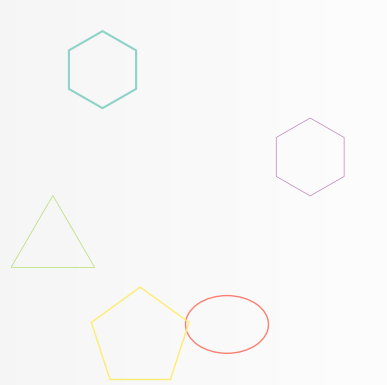[{"shape": "hexagon", "thickness": 1.5, "radius": 0.5, "center": [0.265, 0.819]}, {"shape": "oval", "thickness": 1, "radius": 0.54, "center": [0.586, 0.157]}, {"shape": "triangle", "thickness": 0.5, "radius": 0.62, "center": [0.136, 0.368]}, {"shape": "hexagon", "thickness": 0.5, "radius": 0.51, "center": [0.8, 0.592]}, {"shape": "pentagon", "thickness": 1, "radius": 0.66, "center": [0.362, 0.122]}]